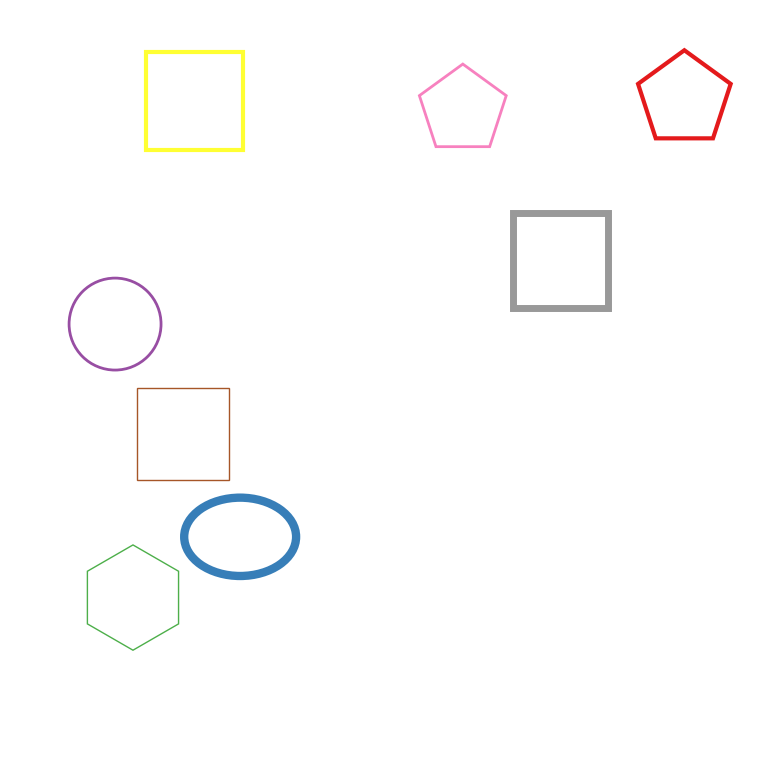[{"shape": "pentagon", "thickness": 1.5, "radius": 0.32, "center": [0.889, 0.872]}, {"shape": "oval", "thickness": 3, "radius": 0.36, "center": [0.312, 0.303]}, {"shape": "hexagon", "thickness": 0.5, "radius": 0.34, "center": [0.173, 0.224]}, {"shape": "circle", "thickness": 1, "radius": 0.3, "center": [0.149, 0.579]}, {"shape": "square", "thickness": 1.5, "radius": 0.32, "center": [0.253, 0.869]}, {"shape": "square", "thickness": 0.5, "radius": 0.3, "center": [0.238, 0.436]}, {"shape": "pentagon", "thickness": 1, "radius": 0.3, "center": [0.601, 0.857]}, {"shape": "square", "thickness": 2.5, "radius": 0.31, "center": [0.728, 0.661]}]